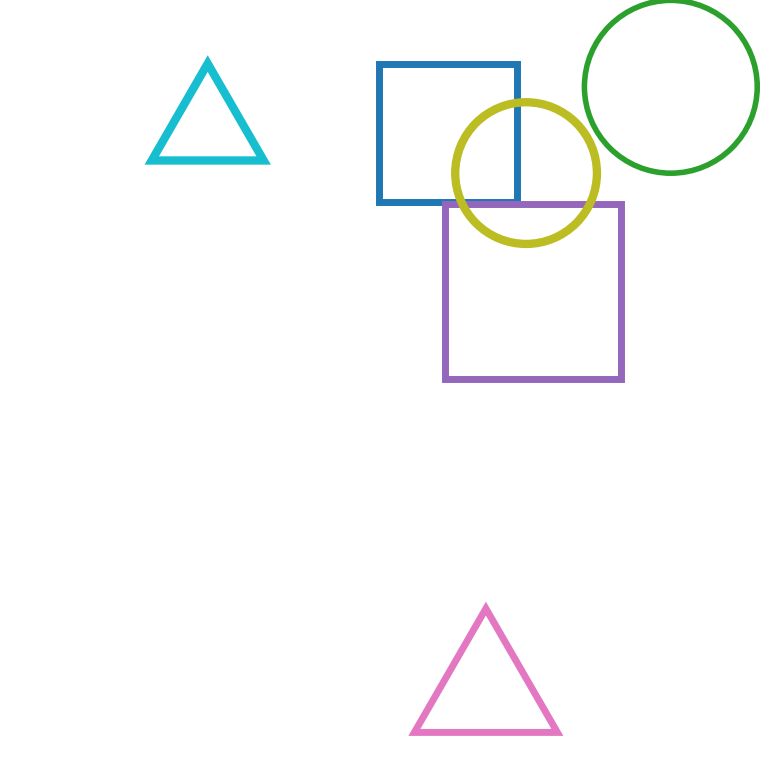[{"shape": "square", "thickness": 2.5, "radius": 0.45, "center": [0.582, 0.827]}, {"shape": "circle", "thickness": 2, "radius": 0.56, "center": [0.871, 0.887]}, {"shape": "square", "thickness": 2.5, "radius": 0.57, "center": [0.692, 0.621]}, {"shape": "triangle", "thickness": 2.5, "radius": 0.54, "center": [0.631, 0.102]}, {"shape": "circle", "thickness": 3, "radius": 0.46, "center": [0.683, 0.775]}, {"shape": "triangle", "thickness": 3, "radius": 0.42, "center": [0.27, 0.834]}]